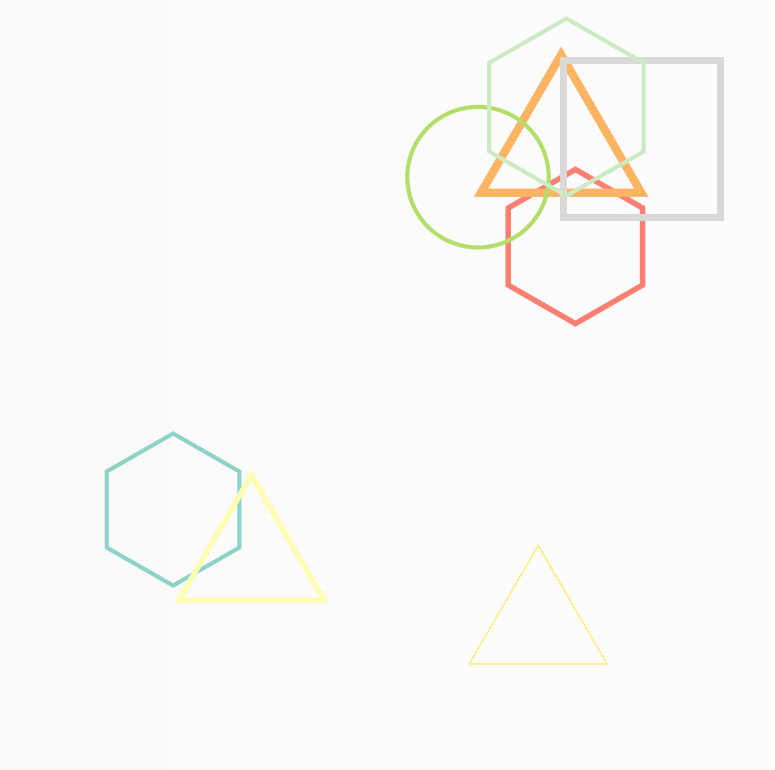[{"shape": "hexagon", "thickness": 1.5, "radius": 0.49, "center": [0.223, 0.338]}, {"shape": "triangle", "thickness": 2, "radius": 0.54, "center": [0.324, 0.275]}, {"shape": "hexagon", "thickness": 2, "radius": 0.5, "center": [0.742, 0.68]}, {"shape": "triangle", "thickness": 3, "radius": 0.6, "center": [0.724, 0.809]}, {"shape": "circle", "thickness": 1.5, "radius": 0.46, "center": [0.617, 0.77]}, {"shape": "square", "thickness": 2.5, "radius": 0.51, "center": [0.828, 0.82]}, {"shape": "hexagon", "thickness": 1.5, "radius": 0.58, "center": [0.731, 0.861]}, {"shape": "triangle", "thickness": 0.5, "radius": 0.51, "center": [0.694, 0.189]}]